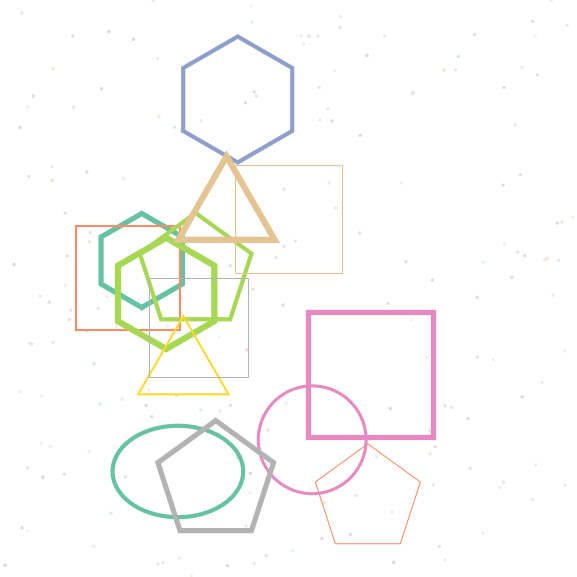[{"shape": "oval", "thickness": 2, "radius": 0.57, "center": [0.308, 0.183]}, {"shape": "hexagon", "thickness": 2.5, "radius": 0.41, "center": [0.245, 0.548]}, {"shape": "square", "thickness": 1, "radius": 0.45, "center": [0.222, 0.518]}, {"shape": "pentagon", "thickness": 0.5, "radius": 0.48, "center": [0.637, 0.135]}, {"shape": "hexagon", "thickness": 2, "radius": 0.55, "center": [0.412, 0.827]}, {"shape": "square", "thickness": 2.5, "radius": 0.54, "center": [0.641, 0.351]}, {"shape": "circle", "thickness": 1.5, "radius": 0.47, "center": [0.541, 0.238]}, {"shape": "pentagon", "thickness": 2, "radius": 0.51, "center": [0.339, 0.529]}, {"shape": "hexagon", "thickness": 3, "radius": 0.48, "center": [0.288, 0.491]}, {"shape": "triangle", "thickness": 1, "radius": 0.45, "center": [0.318, 0.362]}, {"shape": "square", "thickness": 0.5, "radius": 0.46, "center": [0.499, 0.62]}, {"shape": "triangle", "thickness": 3, "radius": 0.48, "center": [0.392, 0.632]}, {"shape": "pentagon", "thickness": 2.5, "radius": 0.53, "center": [0.374, 0.166]}, {"shape": "square", "thickness": 0.5, "radius": 0.43, "center": [0.344, 0.432]}]